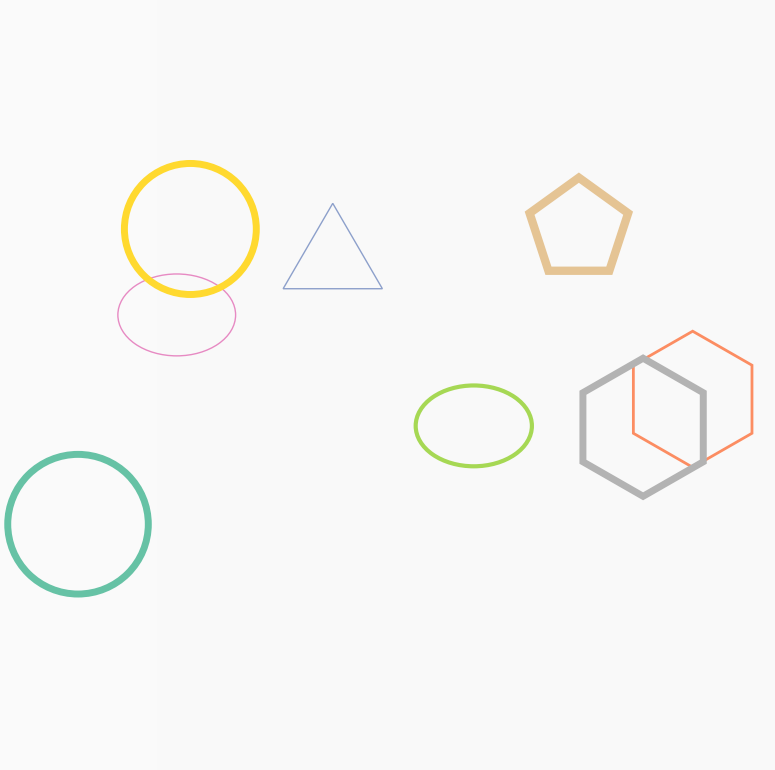[{"shape": "circle", "thickness": 2.5, "radius": 0.45, "center": [0.101, 0.319]}, {"shape": "hexagon", "thickness": 1, "radius": 0.44, "center": [0.894, 0.481]}, {"shape": "triangle", "thickness": 0.5, "radius": 0.37, "center": [0.429, 0.662]}, {"shape": "oval", "thickness": 0.5, "radius": 0.38, "center": [0.228, 0.591]}, {"shape": "oval", "thickness": 1.5, "radius": 0.37, "center": [0.611, 0.447]}, {"shape": "circle", "thickness": 2.5, "radius": 0.43, "center": [0.246, 0.703]}, {"shape": "pentagon", "thickness": 3, "radius": 0.33, "center": [0.747, 0.702]}, {"shape": "hexagon", "thickness": 2.5, "radius": 0.45, "center": [0.83, 0.445]}]